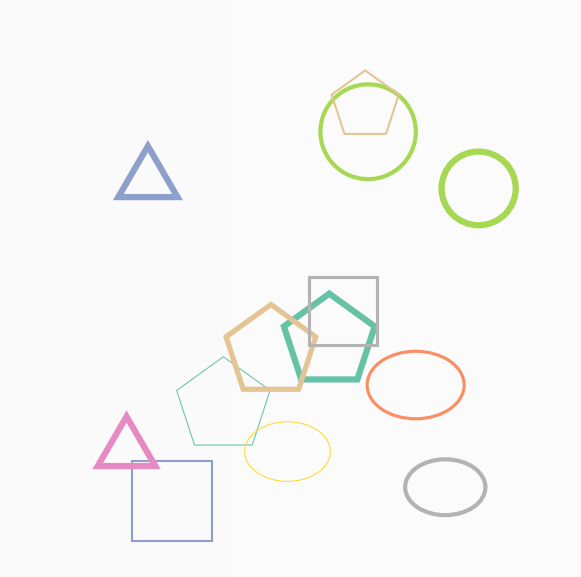[{"shape": "pentagon", "thickness": 3, "radius": 0.41, "center": [0.567, 0.409]}, {"shape": "pentagon", "thickness": 0.5, "radius": 0.42, "center": [0.384, 0.297]}, {"shape": "oval", "thickness": 1.5, "radius": 0.42, "center": [0.715, 0.332]}, {"shape": "triangle", "thickness": 3, "radius": 0.29, "center": [0.254, 0.687]}, {"shape": "square", "thickness": 1, "radius": 0.34, "center": [0.296, 0.132]}, {"shape": "triangle", "thickness": 3, "radius": 0.29, "center": [0.218, 0.221]}, {"shape": "circle", "thickness": 3, "radius": 0.32, "center": [0.823, 0.673]}, {"shape": "circle", "thickness": 2, "radius": 0.41, "center": [0.633, 0.771]}, {"shape": "oval", "thickness": 0.5, "radius": 0.37, "center": [0.495, 0.217]}, {"shape": "pentagon", "thickness": 1, "radius": 0.3, "center": [0.628, 0.816]}, {"shape": "pentagon", "thickness": 2.5, "radius": 0.41, "center": [0.466, 0.391]}, {"shape": "square", "thickness": 1.5, "radius": 0.29, "center": [0.59, 0.46]}, {"shape": "oval", "thickness": 2, "radius": 0.35, "center": [0.766, 0.155]}]